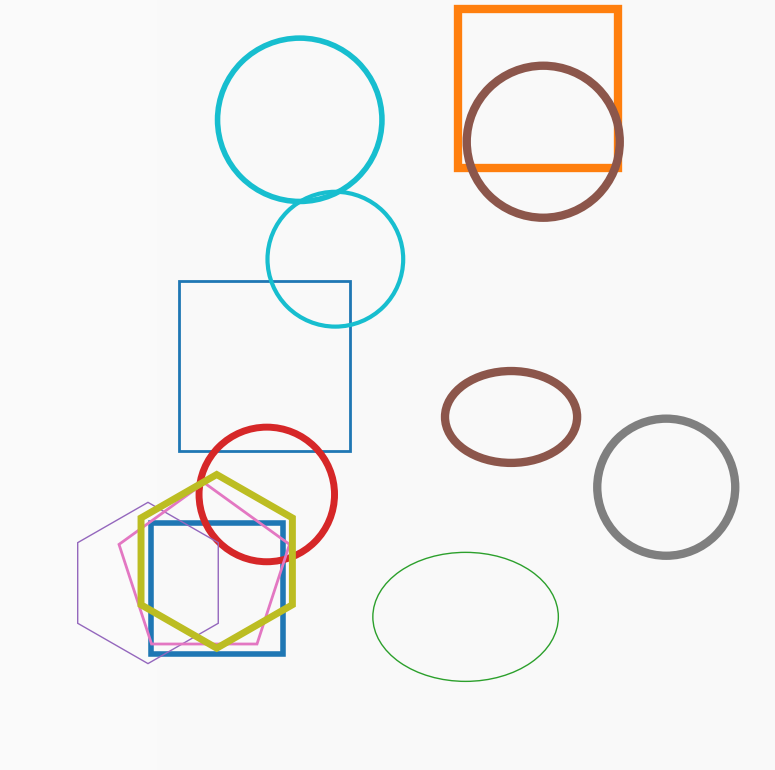[{"shape": "square", "thickness": 1, "radius": 0.55, "center": [0.341, 0.525]}, {"shape": "square", "thickness": 2, "radius": 0.42, "center": [0.28, 0.236]}, {"shape": "square", "thickness": 3, "radius": 0.52, "center": [0.694, 0.885]}, {"shape": "oval", "thickness": 0.5, "radius": 0.6, "center": [0.601, 0.199]}, {"shape": "circle", "thickness": 2.5, "radius": 0.44, "center": [0.344, 0.358]}, {"shape": "hexagon", "thickness": 0.5, "radius": 0.52, "center": [0.191, 0.243]}, {"shape": "oval", "thickness": 3, "radius": 0.43, "center": [0.659, 0.458]}, {"shape": "circle", "thickness": 3, "radius": 0.49, "center": [0.701, 0.816]}, {"shape": "pentagon", "thickness": 1, "radius": 0.58, "center": [0.264, 0.257]}, {"shape": "circle", "thickness": 3, "radius": 0.45, "center": [0.86, 0.367]}, {"shape": "hexagon", "thickness": 2.5, "radius": 0.56, "center": [0.28, 0.271]}, {"shape": "circle", "thickness": 1.5, "radius": 0.44, "center": [0.433, 0.663]}, {"shape": "circle", "thickness": 2, "radius": 0.53, "center": [0.387, 0.844]}]